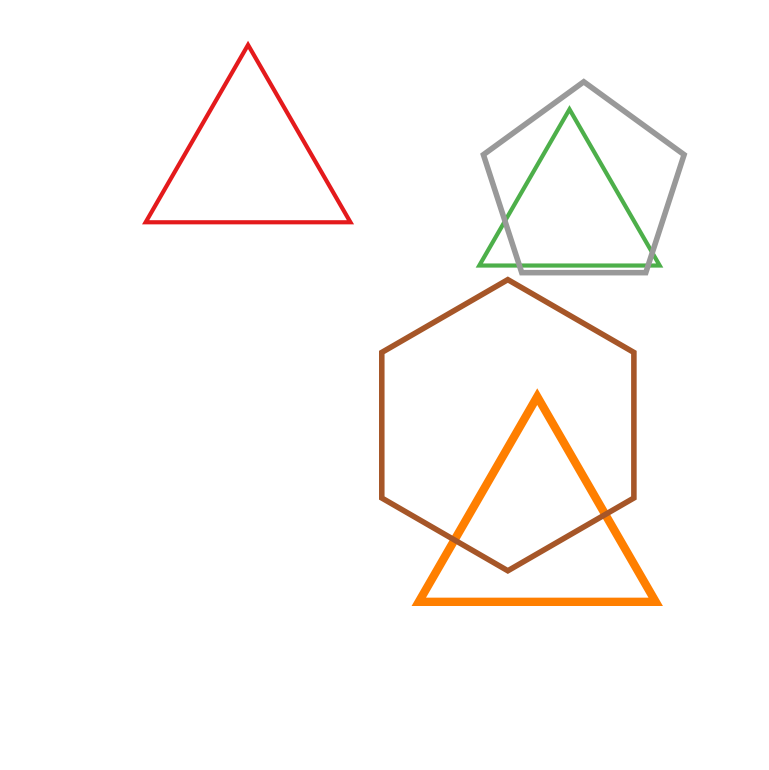[{"shape": "triangle", "thickness": 1.5, "radius": 0.77, "center": [0.322, 0.788]}, {"shape": "triangle", "thickness": 1.5, "radius": 0.68, "center": [0.74, 0.723]}, {"shape": "triangle", "thickness": 3, "radius": 0.89, "center": [0.698, 0.307]}, {"shape": "hexagon", "thickness": 2, "radius": 0.95, "center": [0.66, 0.448]}, {"shape": "pentagon", "thickness": 2, "radius": 0.69, "center": [0.758, 0.757]}]